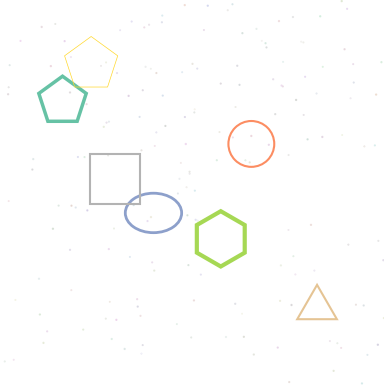[{"shape": "pentagon", "thickness": 2.5, "radius": 0.32, "center": [0.162, 0.737]}, {"shape": "circle", "thickness": 1.5, "radius": 0.3, "center": [0.653, 0.626]}, {"shape": "oval", "thickness": 2, "radius": 0.37, "center": [0.399, 0.447]}, {"shape": "hexagon", "thickness": 3, "radius": 0.36, "center": [0.573, 0.38]}, {"shape": "pentagon", "thickness": 0.5, "radius": 0.36, "center": [0.237, 0.833]}, {"shape": "triangle", "thickness": 1.5, "radius": 0.3, "center": [0.824, 0.201]}, {"shape": "square", "thickness": 1.5, "radius": 0.33, "center": [0.298, 0.535]}]